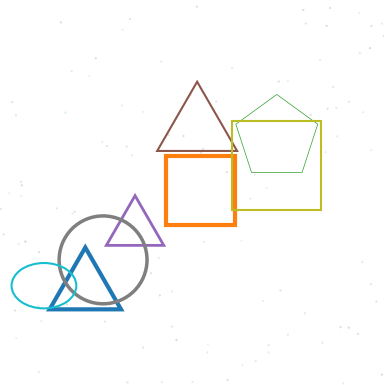[{"shape": "triangle", "thickness": 3, "radius": 0.54, "center": [0.222, 0.25]}, {"shape": "square", "thickness": 3, "radius": 0.45, "center": [0.52, 0.506]}, {"shape": "pentagon", "thickness": 0.5, "radius": 0.56, "center": [0.719, 0.643]}, {"shape": "triangle", "thickness": 2, "radius": 0.43, "center": [0.351, 0.406]}, {"shape": "triangle", "thickness": 1.5, "radius": 0.6, "center": [0.512, 0.668]}, {"shape": "circle", "thickness": 2.5, "radius": 0.57, "center": [0.268, 0.325]}, {"shape": "square", "thickness": 1.5, "radius": 0.58, "center": [0.718, 0.57]}, {"shape": "oval", "thickness": 1.5, "radius": 0.42, "center": [0.114, 0.258]}]